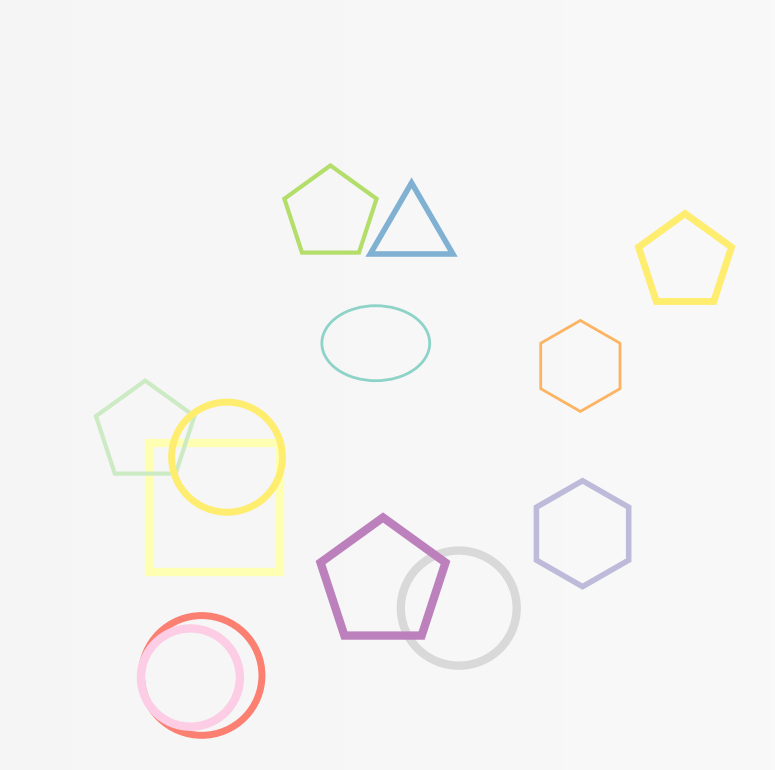[{"shape": "oval", "thickness": 1, "radius": 0.35, "center": [0.485, 0.554]}, {"shape": "square", "thickness": 3, "radius": 0.42, "center": [0.277, 0.341]}, {"shape": "hexagon", "thickness": 2, "radius": 0.34, "center": [0.752, 0.307]}, {"shape": "circle", "thickness": 2.5, "radius": 0.39, "center": [0.26, 0.123]}, {"shape": "triangle", "thickness": 2, "radius": 0.31, "center": [0.531, 0.701]}, {"shape": "hexagon", "thickness": 1, "radius": 0.3, "center": [0.749, 0.525]}, {"shape": "pentagon", "thickness": 1.5, "radius": 0.31, "center": [0.426, 0.723]}, {"shape": "circle", "thickness": 3, "radius": 0.32, "center": [0.246, 0.12]}, {"shape": "circle", "thickness": 3, "radius": 0.37, "center": [0.592, 0.21]}, {"shape": "pentagon", "thickness": 3, "radius": 0.42, "center": [0.494, 0.243]}, {"shape": "pentagon", "thickness": 1.5, "radius": 0.33, "center": [0.187, 0.439]}, {"shape": "circle", "thickness": 2.5, "radius": 0.36, "center": [0.293, 0.406]}, {"shape": "pentagon", "thickness": 2.5, "radius": 0.32, "center": [0.884, 0.66]}]